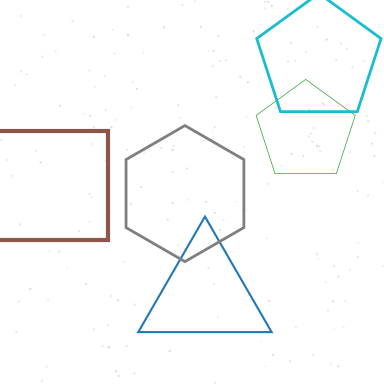[{"shape": "triangle", "thickness": 1.5, "radius": 1.0, "center": [0.532, 0.237]}, {"shape": "pentagon", "thickness": 0.5, "radius": 0.68, "center": [0.794, 0.658]}, {"shape": "square", "thickness": 3, "radius": 0.71, "center": [0.137, 0.518]}, {"shape": "hexagon", "thickness": 2, "radius": 0.88, "center": [0.48, 0.497]}, {"shape": "pentagon", "thickness": 2, "radius": 0.85, "center": [0.828, 0.847]}]